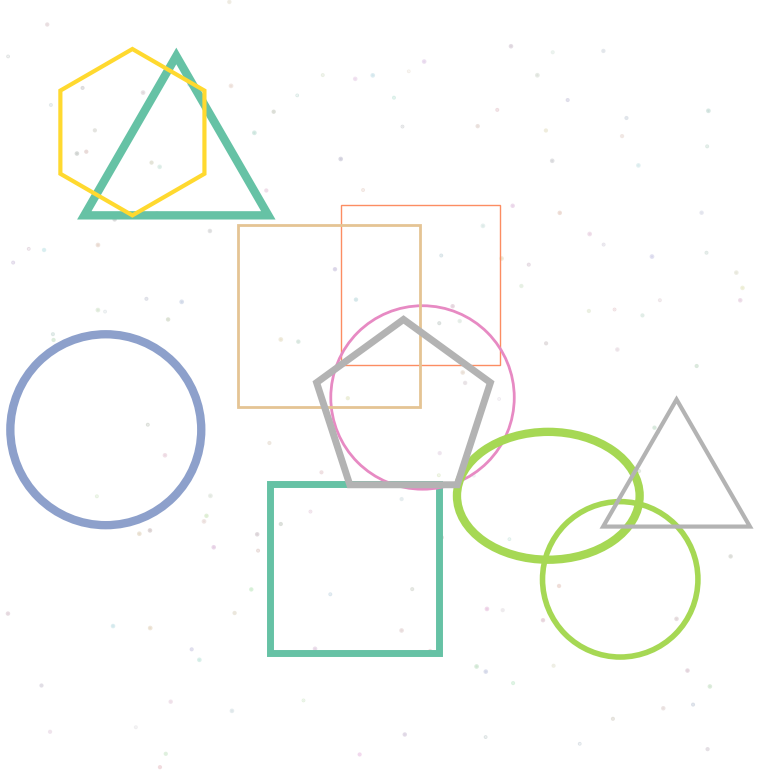[{"shape": "triangle", "thickness": 3, "radius": 0.69, "center": [0.229, 0.789]}, {"shape": "square", "thickness": 2.5, "radius": 0.55, "center": [0.46, 0.262]}, {"shape": "square", "thickness": 0.5, "radius": 0.52, "center": [0.546, 0.63]}, {"shape": "circle", "thickness": 3, "radius": 0.62, "center": [0.137, 0.442]}, {"shape": "circle", "thickness": 1, "radius": 0.6, "center": [0.549, 0.484]}, {"shape": "circle", "thickness": 2, "radius": 0.5, "center": [0.805, 0.248]}, {"shape": "oval", "thickness": 3, "radius": 0.59, "center": [0.712, 0.356]}, {"shape": "hexagon", "thickness": 1.5, "radius": 0.54, "center": [0.172, 0.828]}, {"shape": "square", "thickness": 1, "radius": 0.59, "center": [0.427, 0.59]}, {"shape": "triangle", "thickness": 1.5, "radius": 0.55, "center": [0.879, 0.371]}, {"shape": "pentagon", "thickness": 2.5, "radius": 0.59, "center": [0.524, 0.466]}]